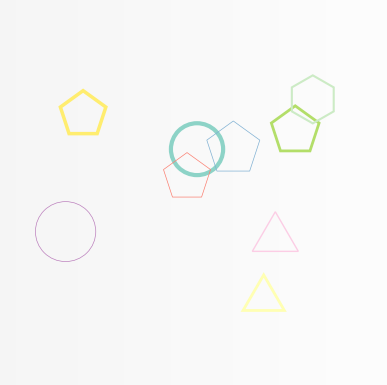[{"shape": "circle", "thickness": 3, "radius": 0.34, "center": [0.508, 0.613]}, {"shape": "triangle", "thickness": 2, "radius": 0.31, "center": [0.681, 0.224]}, {"shape": "pentagon", "thickness": 0.5, "radius": 0.32, "center": [0.483, 0.54]}, {"shape": "pentagon", "thickness": 0.5, "radius": 0.36, "center": [0.602, 0.614]}, {"shape": "pentagon", "thickness": 2, "radius": 0.32, "center": [0.762, 0.66]}, {"shape": "triangle", "thickness": 1, "radius": 0.34, "center": [0.71, 0.381]}, {"shape": "circle", "thickness": 0.5, "radius": 0.39, "center": [0.169, 0.398]}, {"shape": "hexagon", "thickness": 1.5, "radius": 0.31, "center": [0.807, 0.742]}, {"shape": "pentagon", "thickness": 2.5, "radius": 0.31, "center": [0.214, 0.703]}]